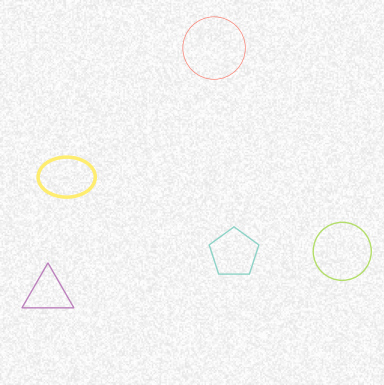[{"shape": "pentagon", "thickness": 1, "radius": 0.34, "center": [0.608, 0.343]}, {"shape": "circle", "thickness": 0.5, "radius": 0.41, "center": [0.556, 0.875]}, {"shape": "circle", "thickness": 1, "radius": 0.38, "center": [0.889, 0.347]}, {"shape": "triangle", "thickness": 1, "radius": 0.39, "center": [0.125, 0.239]}, {"shape": "oval", "thickness": 2.5, "radius": 0.37, "center": [0.173, 0.54]}]